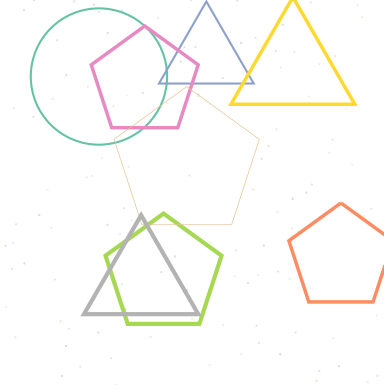[{"shape": "circle", "thickness": 1.5, "radius": 0.89, "center": [0.257, 0.801]}, {"shape": "pentagon", "thickness": 2.5, "radius": 0.71, "center": [0.886, 0.331]}, {"shape": "triangle", "thickness": 1.5, "radius": 0.71, "center": [0.536, 0.854]}, {"shape": "pentagon", "thickness": 2.5, "radius": 0.73, "center": [0.376, 0.786]}, {"shape": "pentagon", "thickness": 3, "radius": 0.79, "center": [0.425, 0.287]}, {"shape": "triangle", "thickness": 2.5, "radius": 0.93, "center": [0.761, 0.822]}, {"shape": "pentagon", "thickness": 0.5, "radius": 0.99, "center": [0.485, 0.577]}, {"shape": "triangle", "thickness": 3, "radius": 0.86, "center": [0.367, 0.27]}]